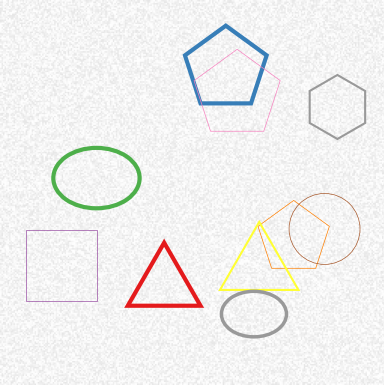[{"shape": "triangle", "thickness": 3, "radius": 0.55, "center": [0.426, 0.26]}, {"shape": "pentagon", "thickness": 3, "radius": 0.56, "center": [0.586, 0.822]}, {"shape": "oval", "thickness": 3, "radius": 0.56, "center": [0.251, 0.537]}, {"shape": "square", "thickness": 0.5, "radius": 0.46, "center": [0.159, 0.31]}, {"shape": "pentagon", "thickness": 0.5, "radius": 0.49, "center": [0.763, 0.382]}, {"shape": "triangle", "thickness": 1.5, "radius": 0.59, "center": [0.673, 0.306]}, {"shape": "circle", "thickness": 0.5, "radius": 0.46, "center": [0.843, 0.405]}, {"shape": "pentagon", "thickness": 0.5, "radius": 0.59, "center": [0.616, 0.754]}, {"shape": "hexagon", "thickness": 1.5, "radius": 0.42, "center": [0.876, 0.722]}, {"shape": "oval", "thickness": 2.5, "radius": 0.42, "center": [0.66, 0.184]}]